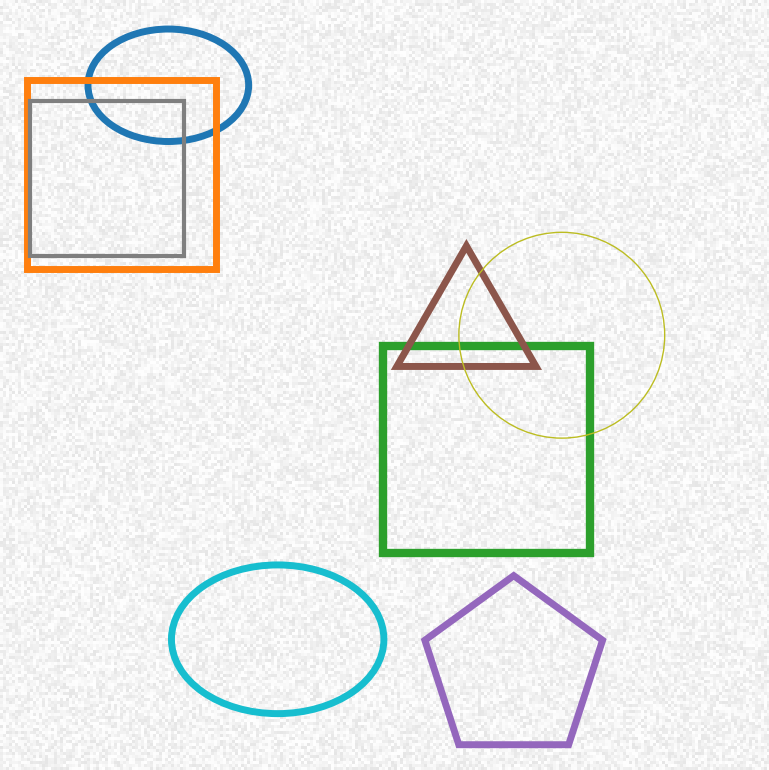[{"shape": "oval", "thickness": 2.5, "radius": 0.52, "center": [0.219, 0.889]}, {"shape": "square", "thickness": 2.5, "radius": 0.61, "center": [0.158, 0.773]}, {"shape": "square", "thickness": 3, "radius": 0.67, "center": [0.632, 0.416]}, {"shape": "pentagon", "thickness": 2.5, "radius": 0.61, "center": [0.667, 0.131]}, {"shape": "triangle", "thickness": 2.5, "radius": 0.52, "center": [0.606, 0.576]}, {"shape": "square", "thickness": 1.5, "radius": 0.5, "center": [0.139, 0.768]}, {"shape": "circle", "thickness": 0.5, "radius": 0.67, "center": [0.73, 0.565]}, {"shape": "oval", "thickness": 2.5, "radius": 0.69, "center": [0.361, 0.17]}]